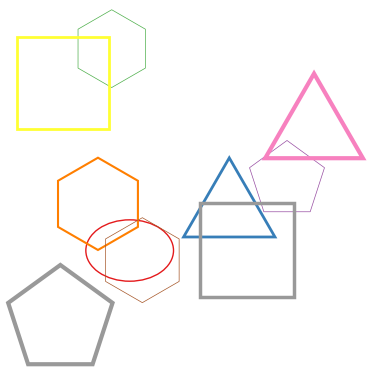[{"shape": "oval", "thickness": 1, "radius": 0.57, "center": [0.337, 0.349]}, {"shape": "triangle", "thickness": 2, "radius": 0.69, "center": [0.596, 0.453]}, {"shape": "hexagon", "thickness": 0.5, "radius": 0.51, "center": [0.29, 0.874]}, {"shape": "pentagon", "thickness": 0.5, "radius": 0.51, "center": [0.745, 0.533]}, {"shape": "hexagon", "thickness": 1.5, "radius": 0.6, "center": [0.254, 0.471]}, {"shape": "square", "thickness": 2, "radius": 0.6, "center": [0.164, 0.785]}, {"shape": "hexagon", "thickness": 0.5, "radius": 0.55, "center": [0.37, 0.324]}, {"shape": "triangle", "thickness": 3, "radius": 0.73, "center": [0.816, 0.662]}, {"shape": "square", "thickness": 2.5, "radius": 0.61, "center": [0.641, 0.351]}, {"shape": "pentagon", "thickness": 3, "radius": 0.71, "center": [0.157, 0.169]}]